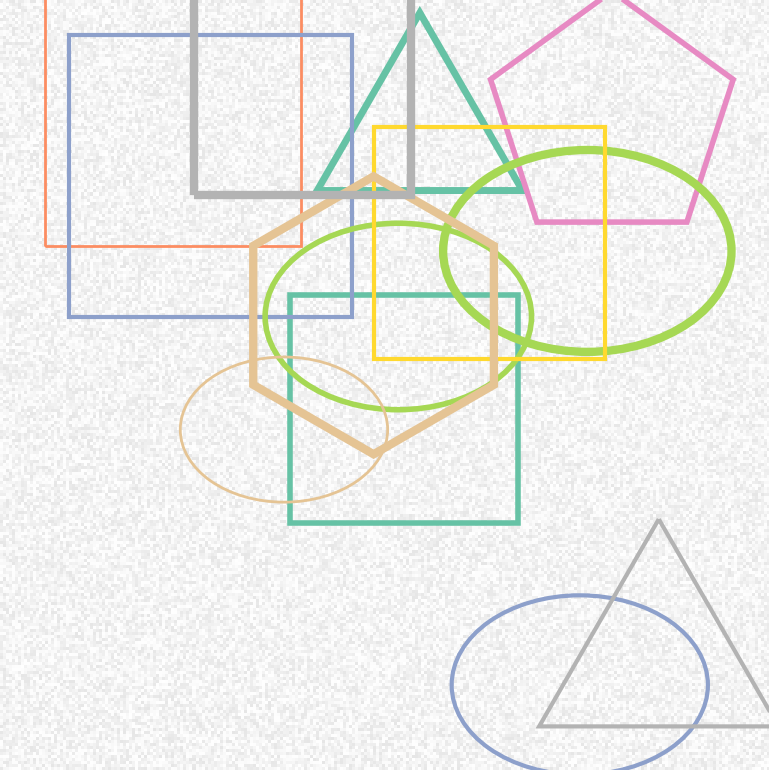[{"shape": "square", "thickness": 2, "radius": 0.74, "center": [0.525, 0.469]}, {"shape": "triangle", "thickness": 2.5, "radius": 0.77, "center": [0.545, 0.83]}, {"shape": "square", "thickness": 1, "radius": 0.83, "center": [0.225, 0.847]}, {"shape": "oval", "thickness": 1.5, "radius": 0.83, "center": [0.753, 0.11]}, {"shape": "square", "thickness": 1.5, "radius": 0.92, "center": [0.273, 0.772]}, {"shape": "pentagon", "thickness": 2, "radius": 0.83, "center": [0.795, 0.846]}, {"shape": "oval", "thickness": 3, "radius": 0.94, "center": [0.763, 0.674]}, {"shape": "oval", "thickness": 2, "radius": 0.86, "center": [0.517, 0.589]}, {"shape": "square", "thickness": 1.5, "radius": 0.75, "center": [0.636, 0.684]}, {"shape": "oval", "thickness": 1, "radius": 0.67, "center": [0.369, 0.442]}, {"shape": "hexagon", "thickness": 3, "radius": 0.9, "center": [0.485, 0.591]}, {"shape": "triangle", "thickness": 1.5, "radius": 0.9, "center": [0.856, 0.146]}, {"shape": "square", "thickness": 3, "radius": 0.7, "center": [0.393, 0.888]}]